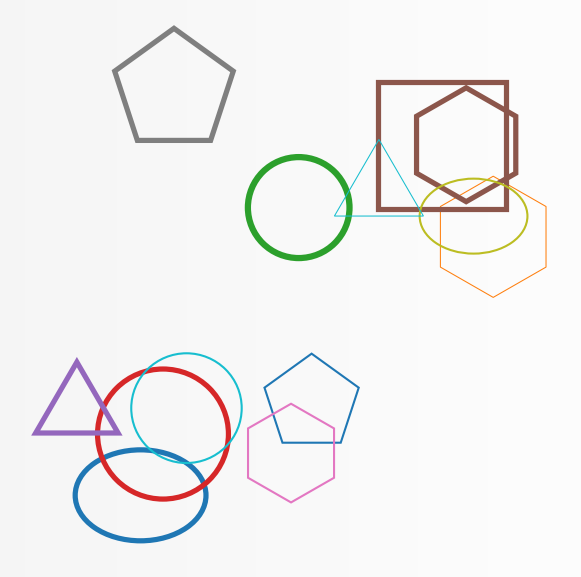[{"shape": "oval", "thickness": 2.5, "radius": 0.56, "center": [0.242, 0.141]}, {"shape": "pentagon", "thickness": 1, "radius": 0.43, "center": [0.536, 0.301]}, {"shape": "hexagon", "thickness": 0.5, "radius": 0.52, "center": [0.849, 0.589]}, {"shape": "circle", "thickness": 3, "radius": 0.44, "center": [0.514, 0.64]}, {"shape": "circle", "thickness": 2.5, "radius": 0.56, "center": [0.28, 0.248]}, {"shape": "triangle", "thickness": 2.5, "radius": 0.41, "center": [0.132, 0.29]}, {"shape": "hexagon", "thickness": 2.5, "radius": 0.49, "center": [0.802, 0.749]}, {"shape": "square", "thickness": 2.5, "radius": 0.55, "center": [0.761, 0.747]}, {"shape": "hexagon", "thickness": 1, "radius": 0.43, "center": [0.501, 0.215]}, {"shape": "pentagon", "thickness": 2.5, "radius": 0.54, "center": [0.299, 0.843]}, {"shape": "oval", "thickness": 1, "radius": 0.46, "center": [0.815, 0.625]}, {"shape": "triangle", "thickness": 0.5, "radius": 0.44, "center": [0.652, 0.669]}, {"shape": "circle", "thickness": 1, "radius": 0.48, "center": [0.321, 0.292]}]